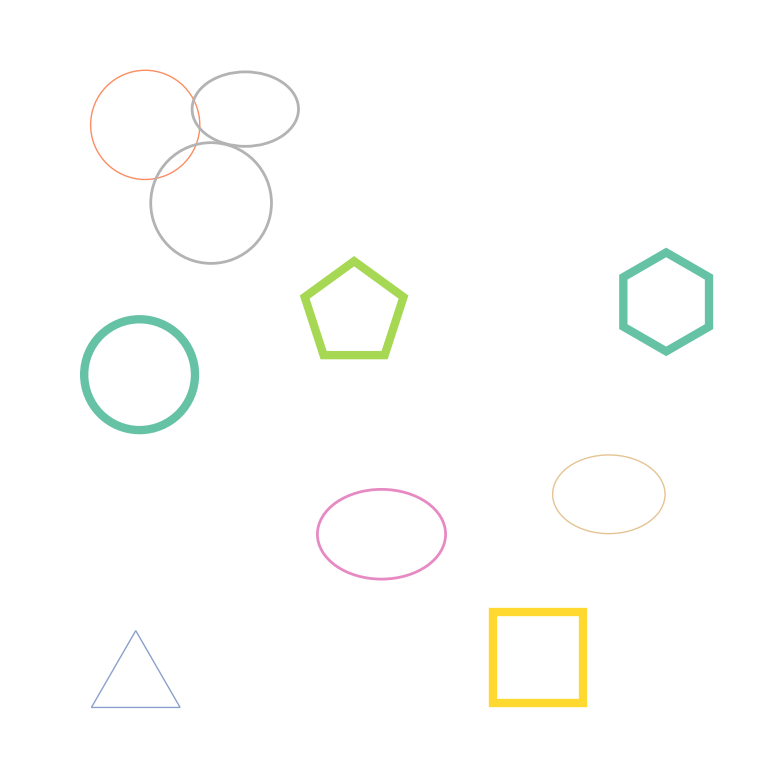[{"shape": "hexagon", "thickness": 3, "radius": 0.32, "center": [0.865, 0.608]}, {"shape": "circle", "thickness": 3, "radius": 0.36, "center": [0.181, 0.513]}, {"shape": "circle", "thickness": 0.5, "radius": 0.35, "center": [0.189, 0.838]}, {"shape": "triangle", "thickness": 0.5, "radius": 0.33, "center": [0.176, 0.115]}, {"shape": "oval", "thickness": 1, "radius": 0.42, "center": [0.495, 0.306]}, {"shape": "pentagon", "thickness": 3, "radius": 0.34, "center": [0.46, 0.593]}, {"shape": "square", "thickness": 3, "radius": 0.29, "center": [0.699, 0.146]}, {"shape": "oval", "thickness": 0.5, "radius": 0.36, "center": [0.791, 0.358]}, {"shape": "circle", "thickness": 1, "radius": 0.39, "center": [0.274, 0.736]}, {"shape": "oval", "thickness": 1, "radius": 0.35, "center": [0.319, 0.858]}]